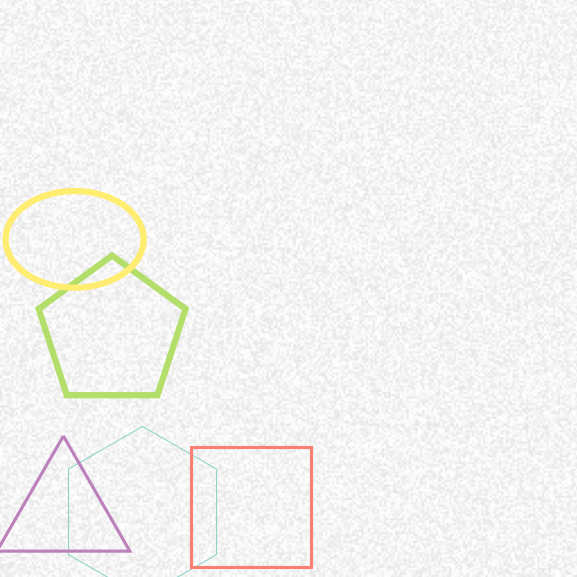[{"shape": "hexagon", "thickness": 0.5, "radius": 0.74, "center": [0.247, 0.113]}, {"shape": "square", "thickness": 1.5, "radius": 0.52, "center": [0.435, 0.121]}, {"shape": "pentagon", "thickness": 3, "radius": 0.67, "center": [0.194, 0.423]}, {"shape": "triangle", "thickness": 1.5, "radius": 0.66, "center": [0.11, 0.111]}, {"shape": "oval", "thickness": 3, "radius": 0.6, "center": [0.129, 0.585]}]